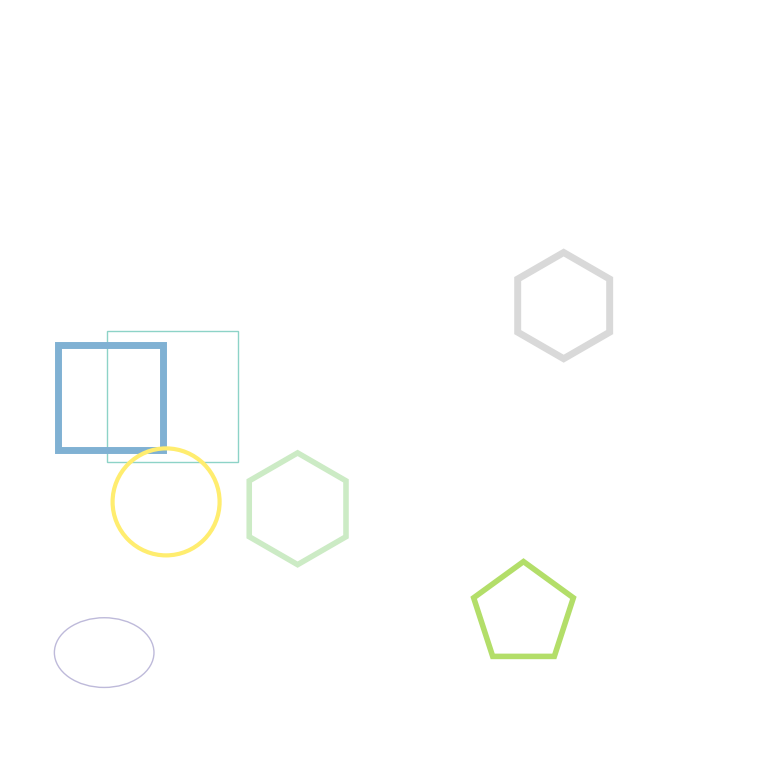[{"shape": "square", "thickness": 0.5, "radius": 0.43, "center": [0.224, 0.485]}, {"shape": "oval", "thickness": 0.5, "radius": 0.32, "center": [0.135, 0.152]}, {"shape": "square", "thickness": 2.5, "radius": 0.34, "center": [0.143, 0.484]}, {"shape": "pentagon", "thickness": 2, "radius": 0.34, "center": [0.68, 0.203]}, {"shape": "hexagon", "thickness": 2.5, "radius": 0.34, "center": [0.732, 0.603]}, {"shape": "hexagon", "thickness": 2, "radius": 0.36, "center": [0.387, 0.339]}, {"shape": "circle", "thickness": 1.5, "radius": 0.35, "center": [0.216, 0.348]}]